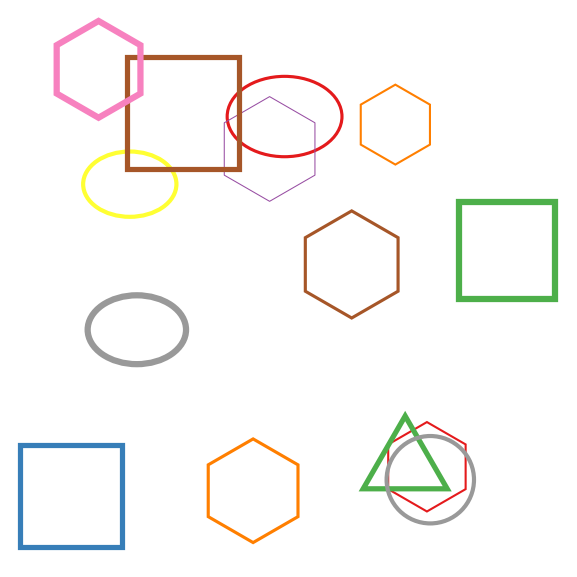[{"shape": "hexagon", "thickness": 1, "radius": 0.39, "center": [0.739, 0.191]}, {"shape": "oval", "thickness": 1.5, "radius": 0.5, "center": [0.493, 0.797]}, {"shape": "square", "thickness": 2.5, "radius": 0.44, "center": [0.123, 0.14]}, {"shape": "triangle", "thickness": 2.5, "radius": 0.42, "center": [0.702, 0.195]}, {"shape": "square", "thickness": 3, "radius": 0.42, "center": [0.878, 0.565]}, {"shape": "hexagon", "thickness": 0.5, "radius": 0.45, "center": [0.467, 0.741]}, {"shape": "hexagon", "thickness": 1.5, "radius": 0.45, "center": [0.438, 0.149]}, {"shape": "hexagon", "thickness": 1, "radius": 0.35, "center": [0.685, 0.783]}, {"shape": "oval", "thickness": 2, "radius": 0.4, "center": [0.225, 0.68]}, {"shape": "square", "thickness": 2.5, "radius": 0.49, "center": [0.318, 0.803]}, {"shape": "hexagon", "thickness": 1.5, "radius": 0.46, "center": [0.609, 0.541]}, {"shape": "hexagon", "thickness": 3, "radius": 0.42, "center": [0.171, 0.879]}, {"shape": "oval", "thickness": 3, "radius": 0.43, "center": [0.237, 0.428]}, {"shape": "circle", "thickness": 2, "radius": 0.38, "center": [0.745, 0.168]}]